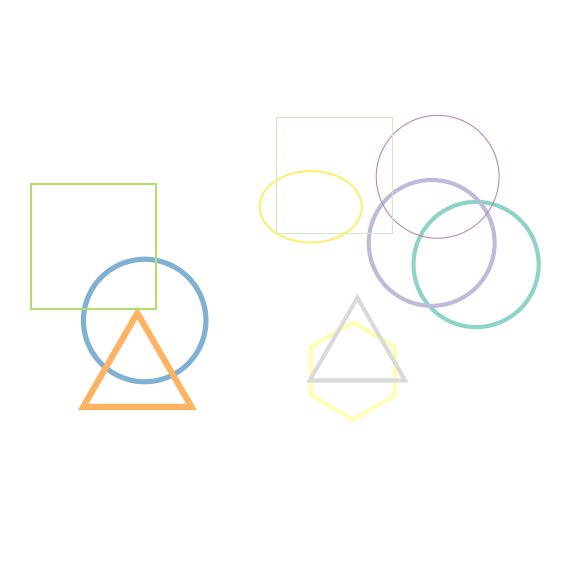[{"shape": "circle", "thickness": 2, "radius": 0.54, "center": [0.824, 0.541]}, {"shape": "hexagon", "thickness": 2, "radius": 0.42, "center": [0.611, 0.357]}, {"shape": "circle", "thickness": 2, "radius": 0.55, "center": [0.748, 0.578]}, {"shape": "circle", "thickness": 2.5, "radius": 0.53, "center": [0.251, 0.444]}, {"shape": "triangle", "thickness": 3, "radius": 0.54, "center": [0.238, 0.349]}, {"shape": "square", "thickness": 1, "radius": 0.54, "center": [0.162, 0.573]}, {"shape": "triangle", "thickness": 2, "radius": 0.48, "center": [0.619, 0.388]}, {"shape": "circle", "thickness": 0.5, "radius": 0.53, "center": [0.758, 0.693]}, {"shape": "square", "thickness": 0.5, "radius": 0.5, "center": [0.578, 0.696]}, {"shape": "oval", "thickness": 1, "radius": 0.44, "center": [0.538, 0.641]}]